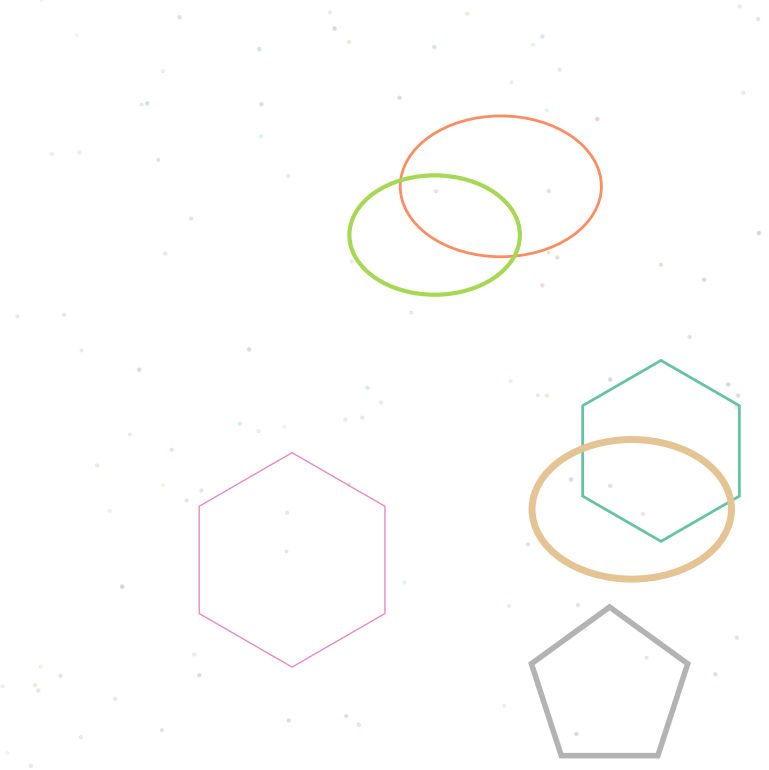[{"shape": "hexagon", "thickness": 1, "radius": 0.59, "center": [0.858, 0.414]}, {"shape": "oval", "thickness": 1, "radius": 0.65, "center": [0.65, 0.758]}, {"shape": "hexagon", "thickness": 0.5, "radius": 0.7, "center": [0.379, 0.273]}, {"shape": "oval", "thickness": 1.5, "radius": 0.55, "center": [0.564, 0.695]}, {"shape": "oval", "thickness": 2.5, "radius": 0.65, "center": [0.82, 0.339]}, {"shape": "pentagon", "thickness": 2, "radius": 0.53, "center": [0.792, 0.105]}]